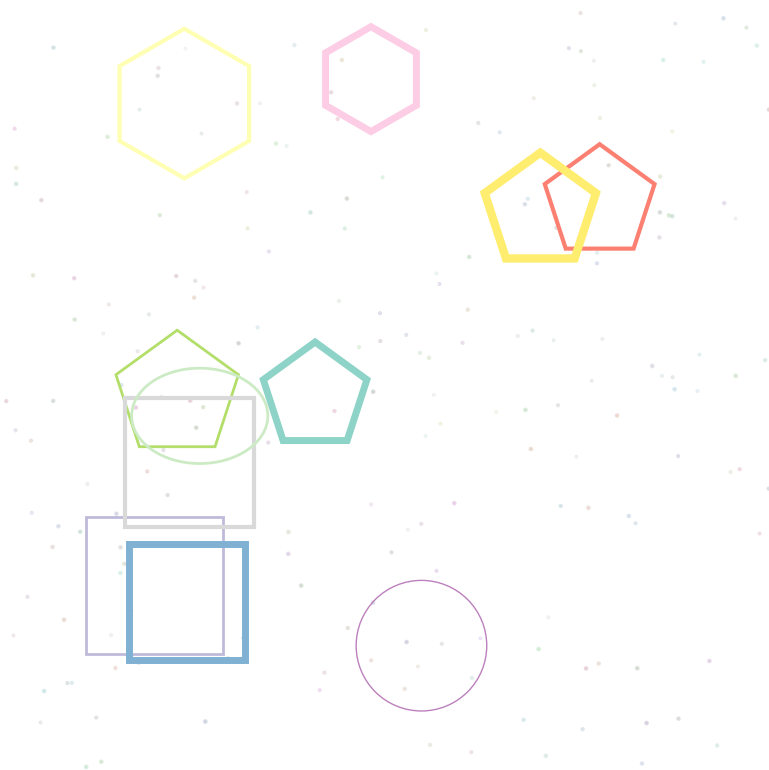[{"shape": "pentagon", "thickness": 2.5, "radius": 0.35, "center": [0.409, 0.485]}, {"shape": "hexagon", "thickness": 1.5, "radius": 0.49, "center": [0.239, 0.866]}, {"shape": "square", "thickness": 1, "radius": 0.44, "center": [0.201, 0.24]}, {"shape": "pentagon", "thickness": 1.5, "radius": 0.37, "center": [0.779, 0.738]}, {"shape": "square", "thickness": 2.5, "radius": 0.38, "center": [0.243, 0.218]}, {"shape": "pentagon", "thickness": 1, "radius": 0.42, "center": [0.23, 0.488]}, {"shape": "hexagon", "thickness": 2.5, "radius": 0.34, "center": [0.482, 0.897]}, {"shape": "square", "thickness": 1.5, "radius": 0.42, "center": [0.247, 0.4]}, {"shape": "circle", "thickness": 0.5, "radius": 0.42, "center": [0.547, 0.161]}, {"shape": "oval", "thickness": 1, "radius": 0.44, "center": [0.259, 0.46]}, {"shape": "pentagon", "thickness": 3, "radius": 0.38, "center": [0.702, 0.726]}]